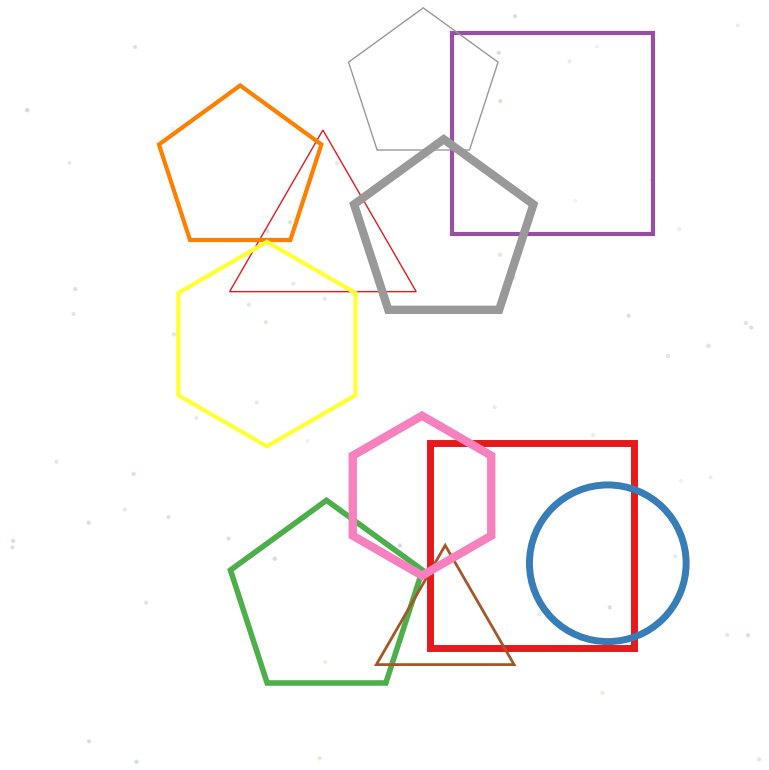[{"shape": "square", "thickness": 2.5, "radius": 0.66, "center": [0.691, 0.291]}, {"shape": "triangle", "thickness": 0.5, "radius": 0.7, "center": [0.419, 0.691]}, {"shape": "circle", "thickness": 2.5, "radius": 0.51, "center": [0.789, 0.269]}, {"shape": "pentagon", "thickness": 2, "radius": 0.66, "center": [0.424, 0.219]}, {"shape": "square", "thickness": 1.5, "radius": 0.65, "center": [0.717, 0.827]}, {"shape": "pentagon", "thickness": 1.5, "radius": 0.55, "center": [0.312, 0.778]}, {"shape": "hexagon", "thickness": 1.5, "radius": 0.66, "center": [0.347, 0.553]}, {"shape": "triangle", "thickness": 1, "radius": 0.52, "center": [0.578, 0.188]}, {"shape": "hexagon", "thickness": 3, "radius": 0.52, "center": [0.548, 0.356]}, {"shape": "pentagon", "thickness": 3, "radius": 0.61, "center": [0.576, 0.697]}, {"shape": "pentagon", "thickness": 0.5, "radius": 0.51, "center": [0.55, 0.888]}]